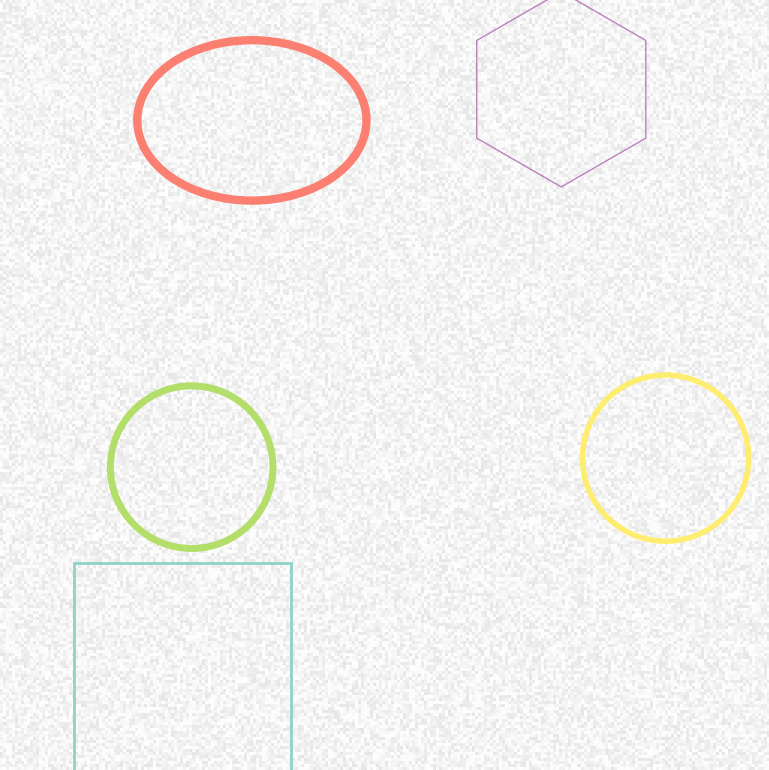[{"shape": "square", "thickness": 1, "radius": 0.7, "center": [0.237, 0.128]}, {"shape": "oval", "thickness": 3, "radius": 0.74, "center": [0.327, 0.844]}, {"shape": "circle", "thickness": 2.5, "radius": 0.53, "center": [0.249, 0.393]}, {"shape": "hexagon", "thickness": 0.5, "radius": 0.63, "center": [0.729, 0.884]}, {"shape": "circle", "thickness": 2, "radius": 0.54, "center": [0.864, 0.405]}]